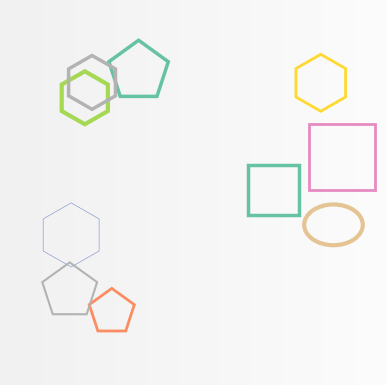[{"shape": "pentagon", "thickness": 2.5, "radius": 0.4, "center": [0.358, 0.815]}, {"shape": "square", "thickness": 2.5, "radius": 0.32, "center": [0.706, 0.507]}, {"shape": "pentagon", "thickness": 2, "radius": 0.31, "center": [0.289, 0.19]}, {"shape": "hexagon", "thickness": 0.5, "radius": 0.42, "center": [0.184, 0.39]}, {"shape": "square", "thickness": 2, "radius": 0.43, "center": [0.881, 0.592]}, {"shape": "hexagon", "thickness": 3, "radius": 0.34, "center": [0.219, 0.746]}, {"shape": "hexagon", "thickness": 2, "radius": 0.37, "center": [0.828, 0.785]}, {"shape": "oval", "thickness": 3, "radius": 0.38, "center": [0.861, 0.416]}, {"shape": "pentagon", "thickness": 1.5, "radius": 0.37, "center": [0.18, 0.244]}, {"shape": "hexagon", "thickness": 2.5, "radius": 0.35, "center": [0.238, 0.786]}]